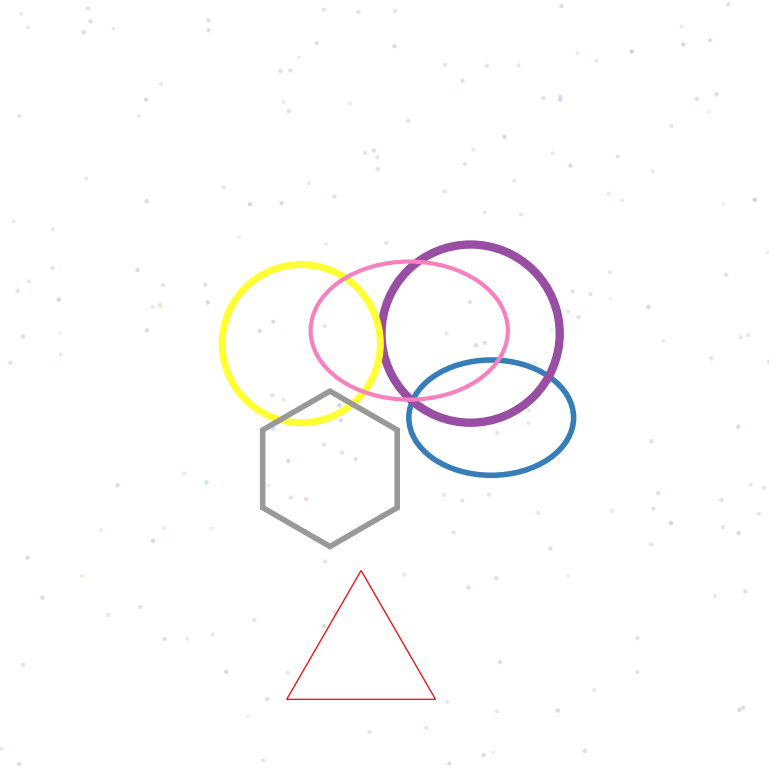[{"shape": "triangle", "thickness": 0.5, "radius": 0.56, "center": [0.469, 0.148]}, {"shape": "oval", "thickness": 2, "radius": 0.53, "center": [0.638, 0.458]}, {"shape": "circle", "thickness": 3, "radius": 0.58, "center": [0.611, 0.567]}, {"shape": "circle", "thickness": 2.5, "radius": 0.51, "center": [0.391, 0.554]}, {"shape": "oval", "thickness": 1.5, "radius": 0.64, "center": [0.531, 0.571]}, {"shape": "hexagon", "thickness": 2, "radius": 0.5, "center": [0.429, 0.391]}]